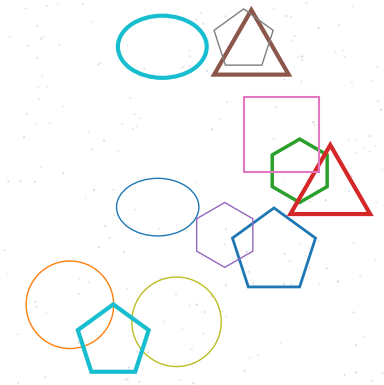[{"shape": "pentagon", "thickness": 2, "radius": 0.57, "center": [0.712, 0.347]}, {"shape": "oval", "thickness": 1, "radius": 0.53, "center": [0.41, 0.462]}, {"shape": "circle", "thickness": 1, "radius": 0.57, "center": [0.182, 0.208]}, {"shape": "hexagon", "thickness": 2.5, "radius": 0.41, "center": [0.778, 0.556]}, {"shape": "triangle", "thickness": 3, "radius": 0.6, "center": [0.858, 0.504]}, {"shape": "hexagon", "thickness": 1, "radius": 0.42, "center": [0.584, 0.39]}, {"shape": "triangle", "thickness": 3, "radius": 0.56, "center": [0.653, 0.862]}, {"shape": "square", "thickness": 1.5, "radius": 0.49, "center": [0.732, 0.651]}, {"shape": "pentagon", "thickness": 1, "radius": 0.4, "center": [0.633, 0.896]}, {"shape": "circle", "thickness": 1, "radius": 0.58, "center": [0.459, 0.164]}, {"shape": "pentagon", "thickness": 3, "radius": 0.48, "center": [0.294, 0.113]}, {"shape": "oval", "thickness": 3, "radius": 0.58, "center": [0.422, 0.879]}]